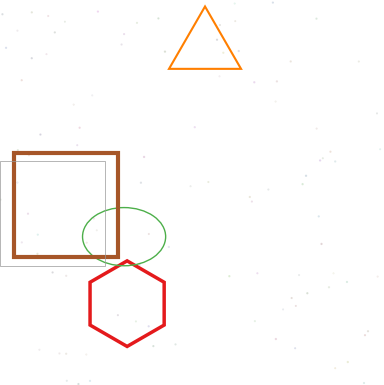[{"shape": "hexagon", "thickness": 2.5, "radius": 0.56, "center": [0.33, 0.211]}, {"shape": "oval", "thickness": 1, "radius": 0.54, "center": [0.322, 0.385]}, {"shape": "triangle", "thickness": 1.5, "radius": 0.54, "center": [0.533, 0.875]}, {"shape": "square", "thickness": 3, "radius": 0.67, "center": [0.172, 0.468]}, {"shape": "square", "thickness": 0.5, "radius": 0.68, "center": [0.136, 0.445]}]